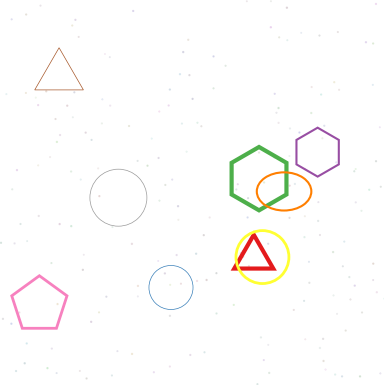[{"shape": "triangle", "thickness": 3, "radius": 0.29, "center": [0.659, 0.332]}, {"shape": "circle", "thickness": 0.5, "radius": 0.29, "center": [0.444, 0.253]}, {"shape": "hexagon", "thickness": 3, "radius": 0.41, "center": [0.673, 0.536]}, {"shape": "hexagon", "thickness": 1.5, "radius": 0.32, "center": [0.825, 0.605]}, {"shape": "oval", "thickness": 1.5, "radius": 0.35, "center": [0.738, 0.503]}, {"shape": "circle", "thickness": 2, "radius": 0.34, "center": [0.682, 0.332]}, {"shape": "triangle", "thickness": 0.5, "radius": 0.37, "center": [0.153, 0.803]}, {"shape": "pentagon", "thickness": 2, "radius": 0.38, "center": [0.102, 0.208]}, {"shape": "circle", "thickness": 0.5, "radius": 0.37, "center": [0.308, 0.487]}]